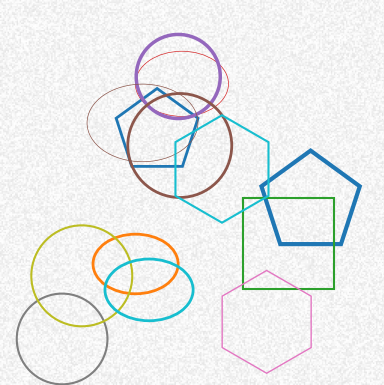[{"shape": "pentagon", "thickness": 2, "radius": 0.56, "center": [0.408, 0.658]}, {"shape": "pentagon", "thickness": 3, "radius": 0.67, "center": [0.807, 0.475]}, {"shape": "oval", "thickness": 2, "radius": 0.55, "center": [0.352, 0.314]}, {"shape": "square", "thickness": 1.5, "radius": 0.59, "center": [0.75, 0.368]}, {"shape": "oval", "thickness": 0.5, "radius": 0.6, "center": [0.473, 0.782]}, {"shape": "circle", "thickness": 2.5, "radius": 0.55, "center": [0.463, 0.801]}, {"shape": "oval", "thickness": 0.5, "radius": 0.72, "center": [0.37, 0.681]}, {"shape": "circle", "thickness": 2, "radius": 0.68, "center": [0.467, 0.622]}, {"shape": "hexagon", "thickness": 1, "radius": 0.67, "center": [0.693, 0.164]}, {"shape": "circle", "thickness": 1.5, "radius": 0.59, "center": [0.161, 0.12]}, {"shape": "circle", "thickness": 1.5, "radius": 0.66, "center": [0.212, 0.284]}, {"shape": "oval", "thickness": 2, "radius": 0.57, "center": [0.387, 0.247]}, {"shape": "hexagon", "thickness": 1.5, "radius": 0.7, "center": [0.577, 0.561]}]